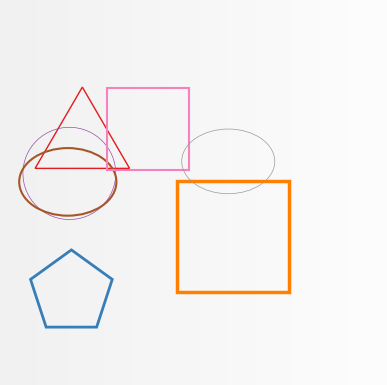[{"shape": "triangle", "thickness": 1, "radius": 0.7, "center": [0.212, 0.633]}, {"shape": "pentagon", "thickness": 2, "radius": 0.55, "center": [0.184, 0.24]}, {"shape": "circle", "thickness": 0.5, "radius": 0.6, "center": [0.179, 0.55]}, {"shape": "square", "thickness": 2.5, "radius": 0.72, "center": [0.602, 0.386]}, {"shape": "oval", "thickness": 1.5, "radius": 0.63, "center": [0.175, 0.528]}, {"shape": "square", "thickness": 1.5, "radius": 0.53, "center": [0.382, 0.666]}, {"shape": "oval", "thickness": 0.5, "radius": 0.6, "center": [0.589, 0.581]}]